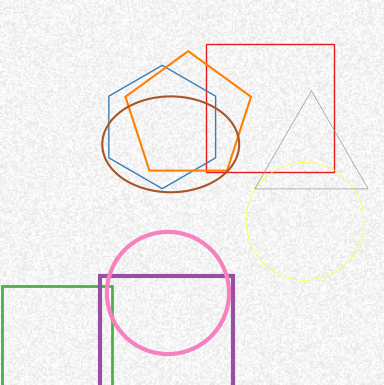[{"shape": "square", "thickness": 1, "radius": 0.83, "center": [0.701, 0.719]}, {"shape": "hexagon", "thickness": 1, "radius": 0.8, "center": [0.421, 0.67]}, {"shape": "square", "thickness": 2, "radius": 0.71, "center": [0.147, 0.115]}, {"shape": "square", "thickness": 3, "radius": 0.87, "center": [0.432, 0.11]}, {"shape": "pentagon", "thickness": 1.5, "radius": 0.86, "center": [0.489, 0.696]}, {"shape": "circle", "thickness": 0.5, "radius": 0.77, "center": [0.792, 0.425]}, {"shape": "oval", "thickness": 1.5, "radius": 0.89, "center": [0.443, 0.625]}, {"shape": "circle", "thickness": 3, "radius": 0.79, "center": [0.436, 0.239]}, {"shape": "triangle", "thickness": 0.5, "radius": 0.85, "center": [0.809, 0.594]}]